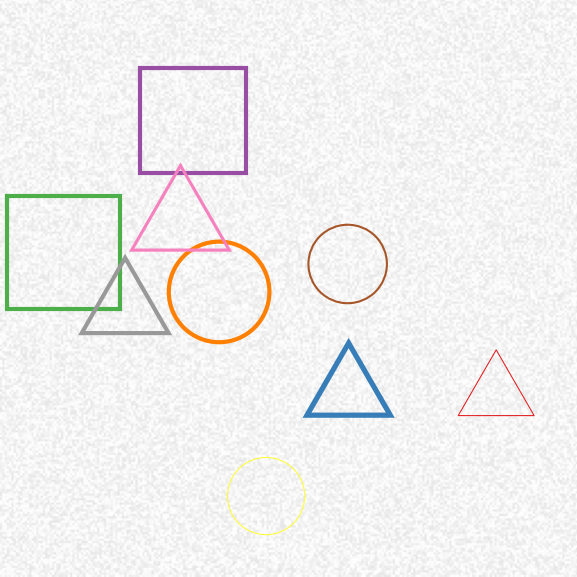[{"shape": "triangle", "thickness": 0.5, "radius": 0.38, "center": [0.859, 0.317]}, {"shape": "triangle", "thickness": 2.5, "radius": 0.42, "center": [0.604, 0.322]}, {"shape": "square", "thickness": 2, "radius": 0.49, "center": [0.11, 0.563]}, {"shape": "square", "thickness": 2, "radius": 0.46, "center": [0.334, 0.791]}, {"shape": "circle", "thickness": 2, "radius": 0.44, "center": [0.379, 0.494]}, {"shape": "circle", "thickness": 0.5, "radius": 0.33, "center": [0.461, 0.14]}, {"shape": "circle", "thickness": 1, "radius": 0.34, "center": [0.602, 0.542]}, {"shape": "triangle", "thickness": 1.5, "radius": 0.49, "center": [0.313, 0.615]}, {"shape": "triangle", "thickness": 2, "radius": 0.43, "center": [0.217, 0.466]}]